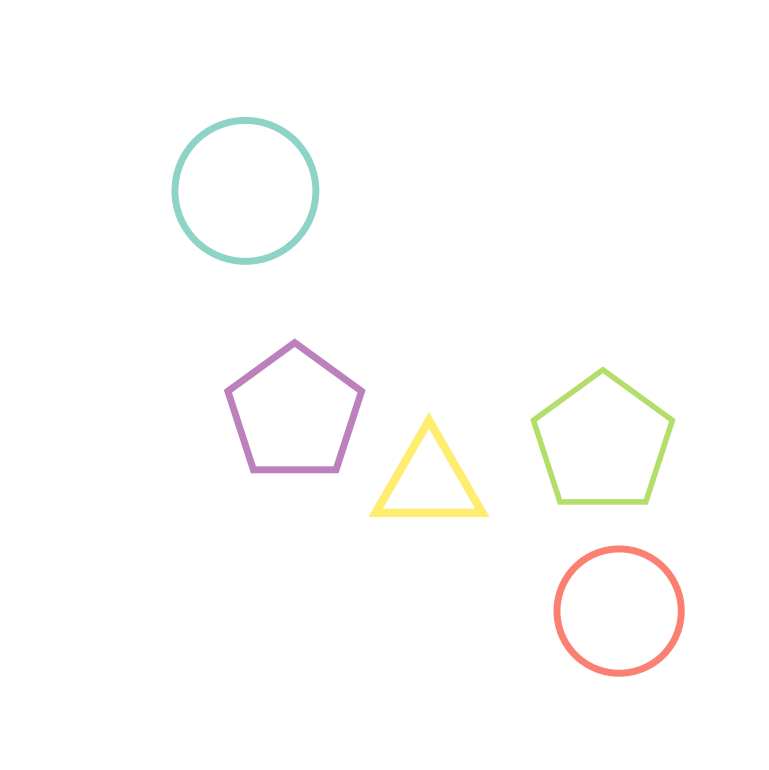[{"shape": "circle", "thickness": 2.5, "radius": 0.46, "center": [0.319, 0.752]}, {"shape": "circle", "thickness": 2.5, "radius": 0.4, "center": [0.804, 0.206]}, {"shape": "pentagon", "thickness": 2, "radius": 0.47, "center": [0.783, 0.425]}, {"shape": "pentagon", "thickness": 2.5, "radius": 0.46, "center": [0.383, 0.464]}, {"shape": "triangle", "thickness": 3, "radius": 0.4, "center": [0.557, 0.374]}]